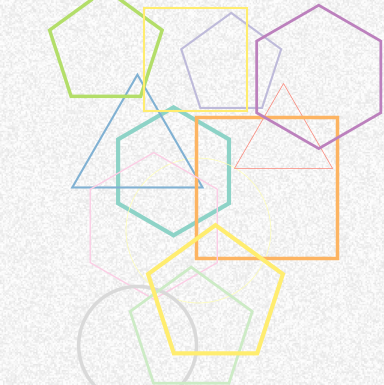[{"shape": "hexagon", "thickness": 3, "radius": 0.83, "center": [0.451, 0.555]}, {"shape": "circle", "thickness": 0.5, "radius": 0.94, "center": [0.515, 0.401]}, {"shape": "pentagon", "thickness": 1.5, "radius": 0.68, "center": [0.601, 0.83]}, {"shape": "triangle", "thickness": 0.5, "radius": 0.74, "center": [0.736, 0.636]}, {"shape": "triangle", "thickness": 1.5, "radius": 0.98, "center": [0.357, 0.611]}, {"shape": "square", "thickness": 2.5, "radius": 0.91, "center": [0.692, 0.513]}, {"shape": "pentagon", "thickness": 2.5, "radius": 0.77, "center": [0.275, 0.874]}, {"shape": "hexagon", "thickness": 1, "radius": 0.95, "center": [0.399, 0.413]}, {"shape": "circle", "thickness": 2.5, "radius": 0.76, "center": [0.357, 0.103]}, {"shape": "hexagon", "thickness": 2, "radius": 0.93, "center": [0.828, 0.8]}, {"shape": "pentagon", "thickness": 2, "radius": 0.83, "center": [0.497, 0.139]}, {"shape": "square", "thickness": 1.5, "radius": 0.67, "center": [0.508, 0.845]}, {"shape": "pentagon", "thickness": 3, "radius": 0.92, "center": [0.56, 0.231]}]